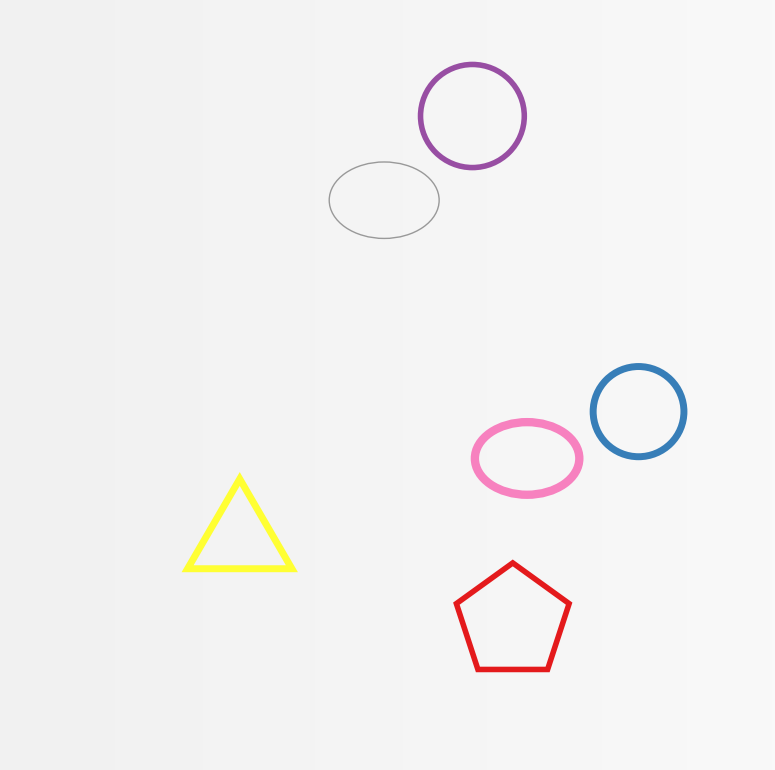[{"shape": "pentagon", "thickness": 2, "radius": 0.38, "center": [0.662, 0.192]}, {"shape": "circle", "thickness": 2.5, "radius": 0.29, "center": [0.824, 0.465]}, {"shape": "circle", "thickness": 2, "radius": 0.33, "center": [0.61, 0.849]}, {"shape": "triangle", "thickness": 2.5, "radius": 0.39, "center": [0.309, 0.3]}, {"shape": "oval", "thickness": 3, "radius": 0.34, "center": [0.68, 0.405]}, {"shape": "oval", "thickness": 0.5, "radius": 0.35, "center": [0.496, 0.74]}]